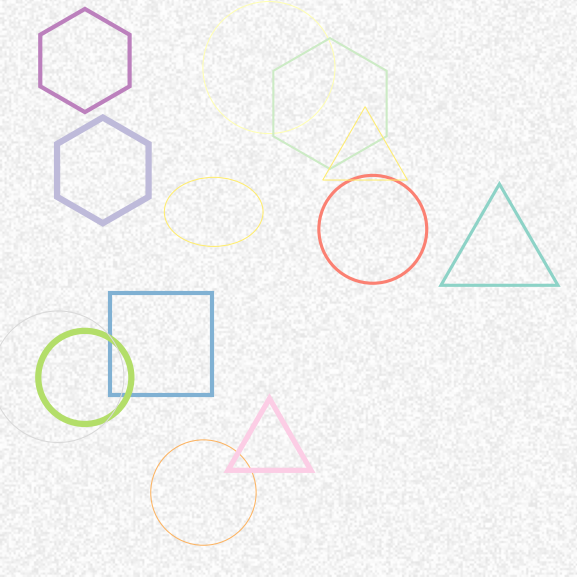[{"shape": "triangle", "thickness": 1.5, "radius": 0.58, "center": [0.865, 0.564]}, {"shape": "circle", "thickness": 0.5, "radius": 0.57, "center": [0.466, 0.882]}, {"shape": "hexagon", "thickness": 3, "radius": 0.46, "center": [0.178, 0.704]}, {"shape": "circle", "thickness": 1.5, "radius": 0.47, "center": [0.646, 0.602]}, {"shape": "square", "thickness": 2, "radius": 0.44, "center": [0.279, 0.404]}, {"shape": "circle", "thickness": 0.5, "radius": 0.46, "center": [0.352, 0.146]}, {"shape": "circle", "thickness": 3, "radius": 0.4, "center": [0.147, 0.346]}, {"shape": "triangle", "thickness": 2.5, "radius": 0.41, "center": [0.467, 0.226]}, {"shape": "circle", "thickness": 0.5, "radius": 0.57, "center": [0.101, 0.347]}, {"shape": "hexagon", "thickness": 2, "radius": 0.45, "center": [0.147, 0.894]}, {"shape": "hexagon", "thickness": 1, "radius": 0.57, "center": [0.571, 0.82]}, {"shape": "triangle", "thickness": 0.5, "radius": 0.42, "center": [0.632, 0.73]}, {"shape": "oval", "thickness": 0.5, "radius": 0.43, "center": [0.37, 0.632]}]